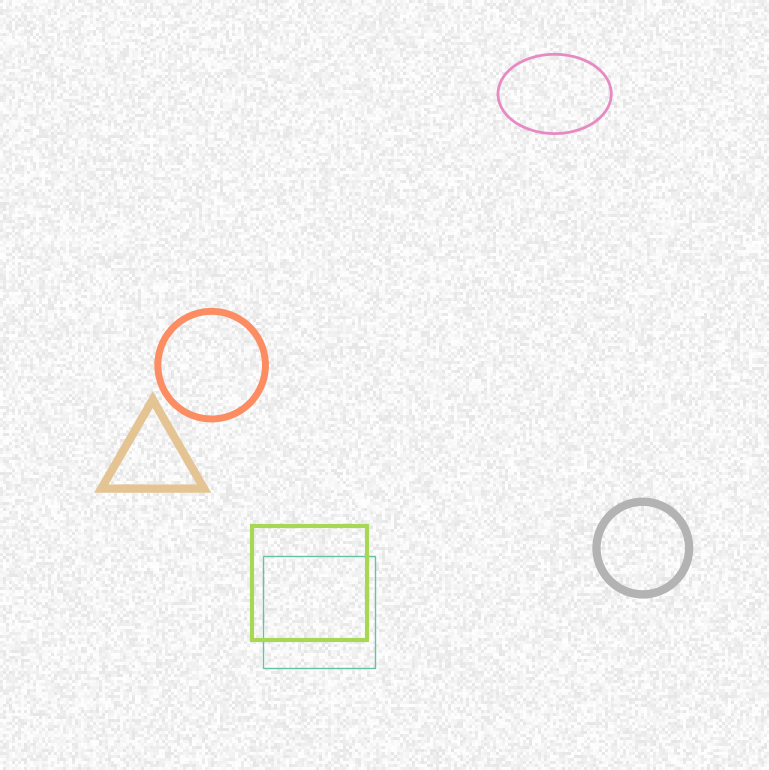[{"shape": "square", "thickness": 0.5, "radius": 0.36, "center": [0.414, 0.205]}, {"shape": "circle", "thickness": 2.5, "radius": 0.35, "center": [0.275, 0.526]}, {"shape": "oval", "thickness": 1, "radius": 0.37, "center": [0.72, 0.878]}, {"shape": "square", "thickness": 1.5, "radius": 0.37, "center": [0.402, 0.243]}, {"shape": "triangle", "thickness": 3, "radius": 0.39, "center": [0.198, 0.404]}, {"shape": "circle", "thickness": 3, "radius": 0.3, "center": [0.835, 0.288]}]